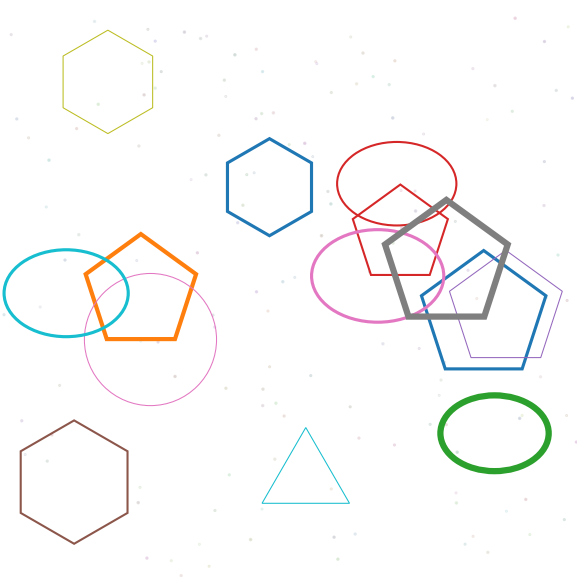[{"shape": "pentagon", "thickness": 1.5, "radius": 0.57, "center": [0.838, 0.452]}, {"shape": "hexagon", "thickness": 1.5, "radius": 0.42, "center": [0.467, 0.675]}, {"shape": "pentagon", "thickness": 2, "radius": 0.5, "center": [0.244, 0.493]}, {"shape": "oval", "thickness": 3, "radius": 0.47, "center": [0.856, 0.249]}, {"shape": "oval", "thickness": 1, "radius": 0.52, "center": [0.687, 0.681]}, {"shape": "pentagon", "thickness": 1, "radius": 0.43, "center": [0.693, 0.593]}, {"shape": "pentagon", "thickness": 0.5, "radius": 0.51, "center": [0.876, 0.463]}, {"shape": "hexagon", "thickness": 1, "radius": 0.53, "center": [0.128, 0.164]}, {"shape": "circle", "thickness": 0.5, "radius": 0.57, "center": [0.261, 0.411]}, {"shape": "oval", "thickness": 1.5, "radius": 0.57, "center": [0.654, 0.521]}, {"shape": "pentagon", "thickness": 3, "radius": 0.56, "center": [0.773, 0.541]}, {"shape": "hexagon", "thickness": 0.5, "radius": 0.45, "center": [0.187, 0.857]}, {"shape": "triangle", "thickness": 0.5, "radius": 0.44, "center": [0.529, 0.171]}, {"shape": "oval", "thickness": 1.5, "radius": 0.54, "center": [0.115, 0.491]}]